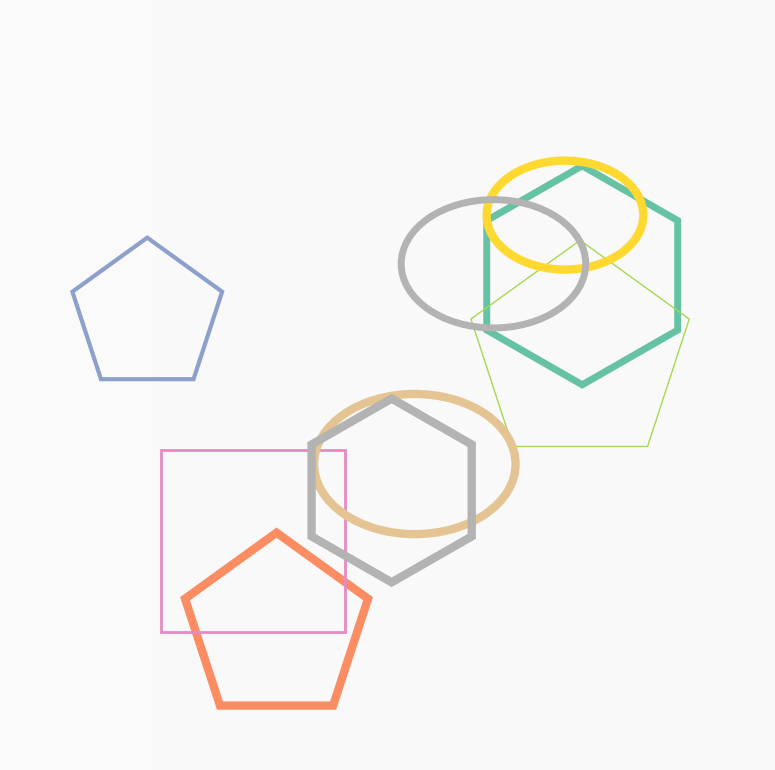[{"shape": "hexagon", "thickness": 2.5, "radius": 0.71, "center": [0.751, 0.642]}, {"shape": "pentagon", "thickness": 3, "radius": 0.62, "center": [0.357, 0.184]}, {"shape": "pentagon", "thickness": 1.5, "radius": 0.51, "center": [0.19, 0.59]}, {"shape": "square", "thickness": 1, "radius": 0.59, "center": [0.326, 0.298]}, {"shape": "pentagon", "thickness": 0.5, "radius": 0.74, "center": [0.749, 0.54]}, {"shape": "oval", "thickness": 3, "radius": 0.51, "center": [0.729, 0.721]}, {"shape": "oval", "thickness": 3, "radius": 0.65, "center": [0.535, 0.397]}, {"shape": "hexagon", "thickness": 3, "radius": 0.6, "center": [0.505, 0.363]}, {"shape": "oval", "thickness": 2.5, "radius": 0.6, "center": [0.637, 0.657]}]